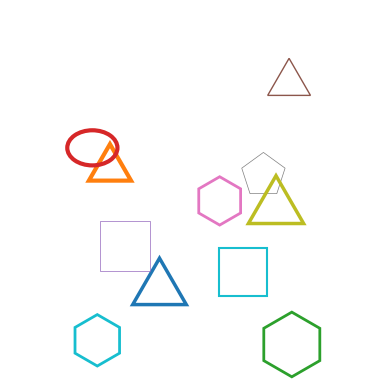[{"shape": "triangle", "thickness": 2.5, "radius": 0.4, "center": [0.414, 0.249]}, {"shape": "triangle", "thickness": 3, "radius": 0.32, "center": [0.286, 0.562]}, {"shape": "hexagon", "thickness": 2, "radius": 0.42, "center": [0.758, 0.105]}, {"shape": "oval", "thickness": 3, "radius": 0.33, "center": [0.24, 0.616]}, {"shape": "square", "thickness": 0.5, "radius": 0.32, "center": [0.324, 0.361]}, {"shape": "triangle", "thickness": 1, "radius": 0.32, "center": [0.751, 0.784]}, {"shape": "hexagon", "thickness": 2, "radius": 0.31, "center": [0.571, 0.478]}, {"shape": "pentagon", "thickness": 0.5, "radius": 0.3, "center": [0.684, 0.545]}, {"shape": "triangle", "thickness": 2.5, "radius": 0.41, "center": [0.717, 0.461]}, {"shape": "hexagon", "thickness": 2, "radius": 0.33, "center": [0.253, 0.116]}, {"shape": "square", "thickness": 1.5, "radius": 0.31, "center": [0.632, 0.293]}]